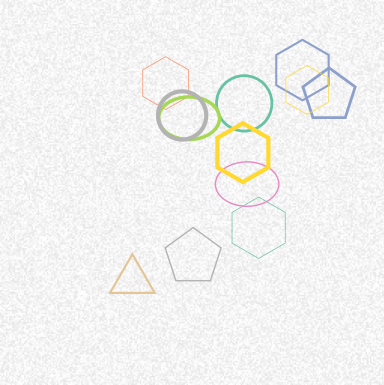[{"shape": "circle", "thickness": 2, "radius": 0.36, "center": [0.634, 0.732]}, {"shape": "hexagon", "thickness": 0.5, "radius": 0.4, "center": [0.672, 0.408]}, {"shape": "hexagon", "thickness": 0.5, "radius": 0.34, "center": [0.43, 0.784]}, {"shape": "hexagon", "thickness": 1.5, "radius": 0.39, "center": [0.786, 0.818]}, {"shape": "pentagon", "thickness": 2, "radius": 0.36, "center": [0.855, 0.752]}, {"shape": "oval", "thickness": 1, "radius": 0.41, "center": [0.642, 0.522]}, {"shape": "oval", "thickness": 2.5, "radius": 0.4, "center": [0.491, 0.693]}, {"shape": "hexagon", "thickness": 3, "radius": 0.38, "center": [0.631, 0.603]}, {"shape": "hexagon", "thickness": 0.5, "radius": 0.32, "center": [0.798, 0.766]}, {"shape": "triangle", "thickness": 1.5, "radius": 0.33, "center": [0.344, 0.273]}, {"shape": "circle", "thickness": 3, "radius": 0.31, "center": [0.473, 0.7]}, {"shape": "pentagon", "thickness": 1, "radius": 0.38, "center": [0.502, 0.333]}]